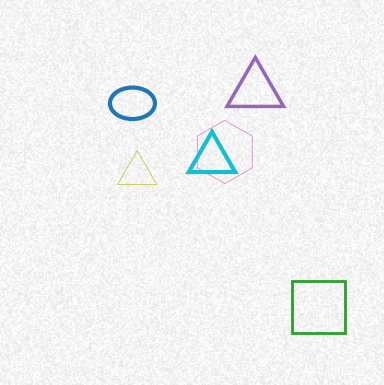[{"shape": "oval", "thickness": 3, "radius": 0.29, "center": [0.344, 0.732]}, {"shape": "square", "thickness": 2, "radius": 0.34, "center": [0.828, 0.203]}, {"shape": "triangle", "thickness": 2.5, "radius": 0.42, "center": [0.663, 0.766]}, {"shape": "hexagon", "thickness": 0.5, "radius": 0.41, "center": [0.584, 0.605]}, {"shape": "triangle", "thickness": 0.5, "radius": 0.29, "center": [0.356, 0.55]}, {"shape": "triangle", "thickness": 3, "radius": 0.35, "center": [0.551, 0.588]}]